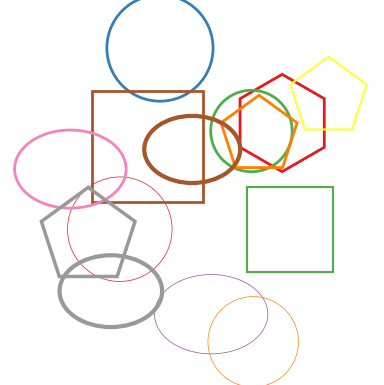[{"shape": "hexagon", "thickness": 2, "radius": 0.63, "center": [0.733, 0.681]}, {"shape": "circle", "thickness": 0.5, "radius": 0.68, "center": [0.311, 0.405]}, {"shape": "circle", "thickness": 2, "radius": 0.69, "center": [0.416, 0.875]}, {"shape": "circle", "thickness": 2, "radius": 0.53, "center": [0.653, 0.66]}, {"shape": "square", "thickness": 1.5, "radius": 0.56, "center": [0.754, 0.404]}, {"shape": "oval", "thickness": 0.5, "radius": 0.74, "center": [0.549, 0.184]}, {"shape": "pentagon", "thickness": 2, "radius": 0.52, "center": [0.673, 0.649]}, {"shape": "circle", "thickness": 0.5, "radius": 0.59, "center": [0.658, 0.112]}, {"shape": "pentagon", "thickness": 1.5, "radius": 0.52, "center": [0.853, 0.748]}, {"shape": "square", "thickness": 2, "radius": 0.72, "center": [0.383, 0.619]}, {"shape": "oval", "thickness": 3, "radius": 0.62, "center": [0.499, 0.612]}, {"shape": "oval", "thickness": 2, "radius": 0.72, "center": [0.183, 0.561]}, {"shape": "oval", "thickness": 3, "radius": 0.67, "center": [0.288, 0.244]}, {"shape": "pentagon", "thickness": 2.5, "radius": 0.64, "center": [0.229, 0.385]}]